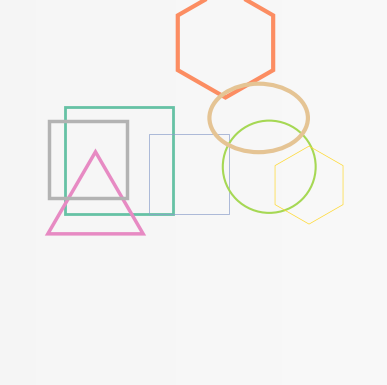[{"shape": "square", "thickness": 2, "radius": 0.69, "center": [0.306, 0.582]}, {"shape": "hexagon", "thickness": 3, "radius": 0.71, "center": [0.582, 0.889]}, {"shape": "square", "thickness": 0.5, "radius": 0.52, "center": [0.489, 0.548]}, {"shape": "triangle", "thickness": 2.5, "radius": 0.71, "center": [0.246, 0.464]}, {"shape": "circle", "thickness": 1.5, "radius": 0.6, "center": [0.695, 0.567]}, {"shape": "hexagon", "thickness": 0.5, "radius": 0.51, "center": [0.798, 0.519]}, {"shape": "oval", "thickness": 3, "radius": 0.64, "center": [0.668, 0.694]}, {"shape": "square", "thickness": 2.5, "radius": 0.5, "center": [0.226, 0.585]}]